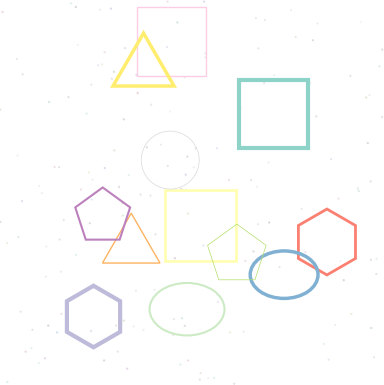[{"shape": "square", "thickness": 3, "radius": 0.44, "center": [0.711, 0.704]}, {"shape": "square", "thickness": 2, "radius": 0.46, "center": [0.522, 0.413]}, {"shape": "hexagon", "thickness": 3, "radius": 0.4, "center": [0.243, 0.178]}, {"shape": "hexagon", "thickness": 2, "radius": 0.43, "center": [0.849, 0.371]}, {"shape": "oval", "thickness": 2.5, "radius": 0.44, "center": [0.738, 0.287]}, {"shape": "triangle", "thickness": 1, "radius": 0.43, "center": [0.341, 0.36]}, {"shape": "pentagon", "thickness": 0.5, "radius": 0.4, "center": [0.615, 0.338]}, {"shape": "square", "thickness": 1, "radius": 0.45, "center": [0.445, 0.892]}, {"shape": "circle", "thickness": 0.5, "radius": 0.38, "center": [0.442, 0.584]}, {"shape": "pentagon", "thickness": 1.5, "radius": 0.37, "center": [0.267, 0.438]}, {"shape": "oval", "thickness": 1.5, "radius": 0.49, "center": [0.486, 0.197]}, {"shape": "triangle", "thickness": 2.5, "radius": 0.46, "center": [0.373, 0.822]}]